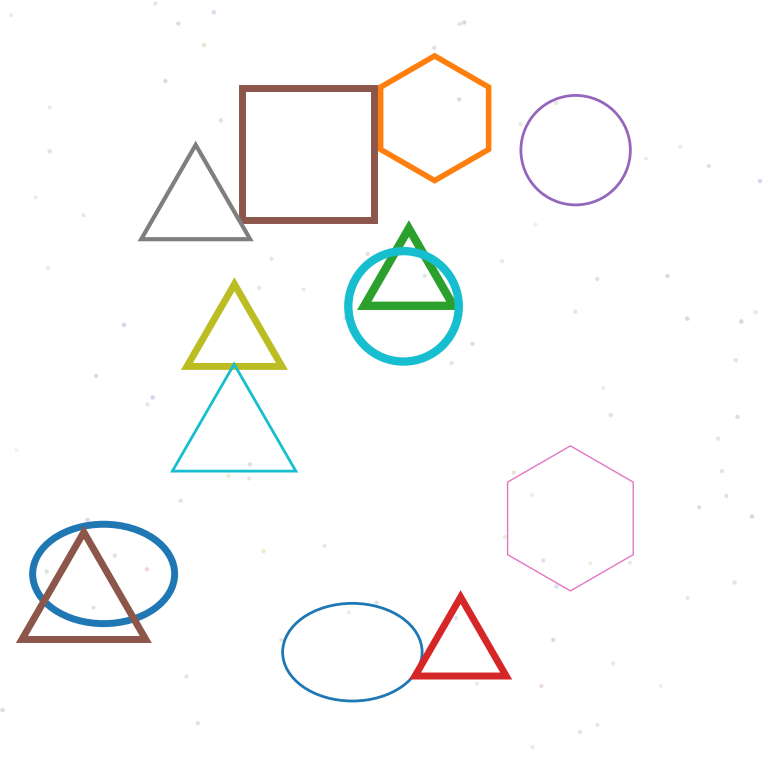[{"shape": "oval", "thickness": 1, "radius": 0.45, "center": [0.458, 0.153]}, {"shape": "oval", "thickness": 2.5, "radius": 0.46, "center": [0.135, 0.255]}, {"shape": "hexagon", "thickness": 2, "radius": 0.4, "center": [0.564, 0.846]}, {"shape": "triangle", "thickness": 3, "radius": 0.33, "center": [0.531, 0.636]}, {"shape": "triangle", "thickness": 2.5, "radius": 0.34, "center": [0.598, 0.156]}, {"shape": "circle", "thickness": 1, "radius": 0.36, "center": [0.748, 0.805]}, {"shape": "triangle", "thickness": 2.5, "radius": 0.46, "center": [0.109, 0.216]}, {"shape": "square", "thickness": 2.5, "radius": 0.43, "center": [0.4, 0.8]}, {"shape": "hexagon", "thickness": 0.5, "radius": 0.47, "center": [0.741, 0.327]}, {"shape": "triangle", "thickness": 1.5, "radius": 0.41, "center": [0.254, 0.73]}, {"shape": "triangle", "thickness": 2.5, "radius": 0.36, "center": [0.304, 0.56]}, {"shape": "circle", "thickness": 3, "radius": 0.36, "center": [0.524, 0.602]}, {"shape": "triangle", "thickness": 1, "radius": 0.46, "center": [0.304, 0.434]}]